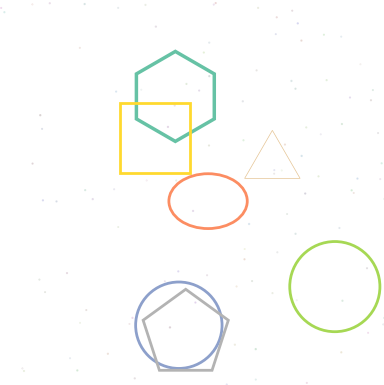[{"shape": "hexagon", "thickness": 2.5, "radius": 0.58, "center": [0.455, 0.75]}, {"shape": "oval", "thickness": 2, "radius": 0.51, "center": [0.54, 0.478]}, {"shape": "circle", "thickness": 2, "radius": 0.56, "center": [0.465, 0.155]}, {"shape": "circle", "thickness": 2, "radius": 0.59, "center": [0.87, 0.256]}, {"shape": "square", "thickness": 2, "radius": 0.45, "center": [0.403, 0.643]}, {"shape": "triangle", "thickness": 0.5, "radius": 0.42, "center": [0.707, 0.578]}, {"shape": "pentagon", "thickness": 2, "radius": 0.58, "center": [0.482, 0.132]}]